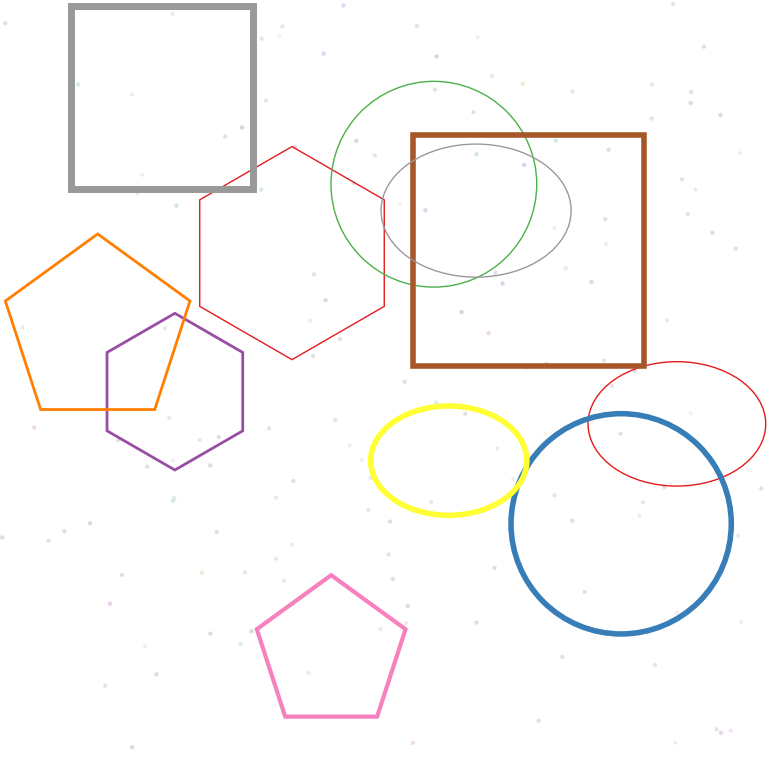[{"shape": "oval", "thickness": 0.5, "radius": 0.58, "center": [0.879, 0.45]}, {"shape": "hexagon", "thickness": 0.5, "radius": 0.69, "center": [0.379, 0.671]}, {"shape": "circle", "thickness": 2, "radius": 0.72, "center": [0.807, 0.32]}, {"shape": "circle", "thickness": 0.5, "radius": 0.67, "center": [0.563, 0.761]}, {"shape": "hexagon", "thickness": 1, "radius": 0.51, "center": [0.227, 0.491]}, {"shape": "pentagon", "thickness": 1, "radius": 0.63, "center": [0.127, 0.57]}, {"shape": "oval", "thickness": 2, "radius": 0.51, "center": [0.583, 0.402]}, {"shape": "square", "thickness": 2, "radius": 0.75, "center": [0.686, 0.674]}, {"shape": "pentagon", "thickness": 1.5, "radius": 0.51, "center": [0.43, 0.151]}, {"shape": "square", "thickness": 2.5, "radius": 0.59, "center": [0.211, 0.873]}, {"shape": "oval", "thickness": 0.5, "radius": 0.62, "center": [0.618, 0.726]}]